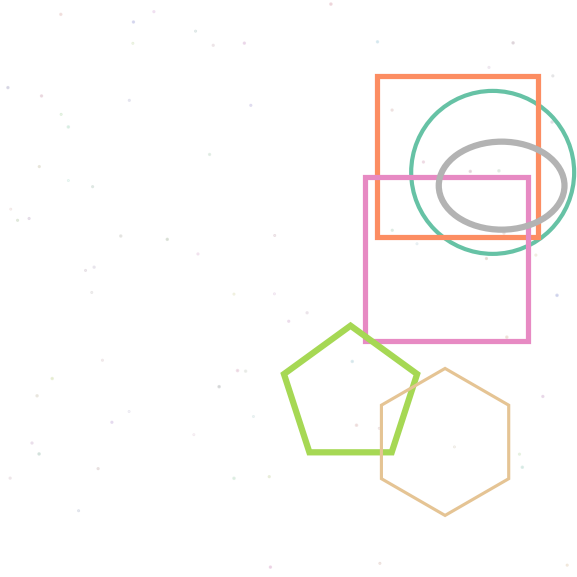[{"shape": "circle", "thickness": 2, "radius": 0.71, "center": [0.853, 0.701]}, {"shape": "square", "thickness": 2.5, "radius": 0.7, "center": [0.792, 0.728]}, {"shape": "square", "thickness": 2.5, "radius": 0.71, "center": [0.773, 0.551]}, {"shape": "pentagon", "thickness": 3, "radius": 0.61, "center": [0.607, 0.314]}, {"shape": "hexagon", "thickness": 1.5, "radius": 0.64, "center": [0.771, 0.234]}, {"shape": "oval", "thickness": 3, "radius": 0.54, "center": [0.869, 0.678]}]